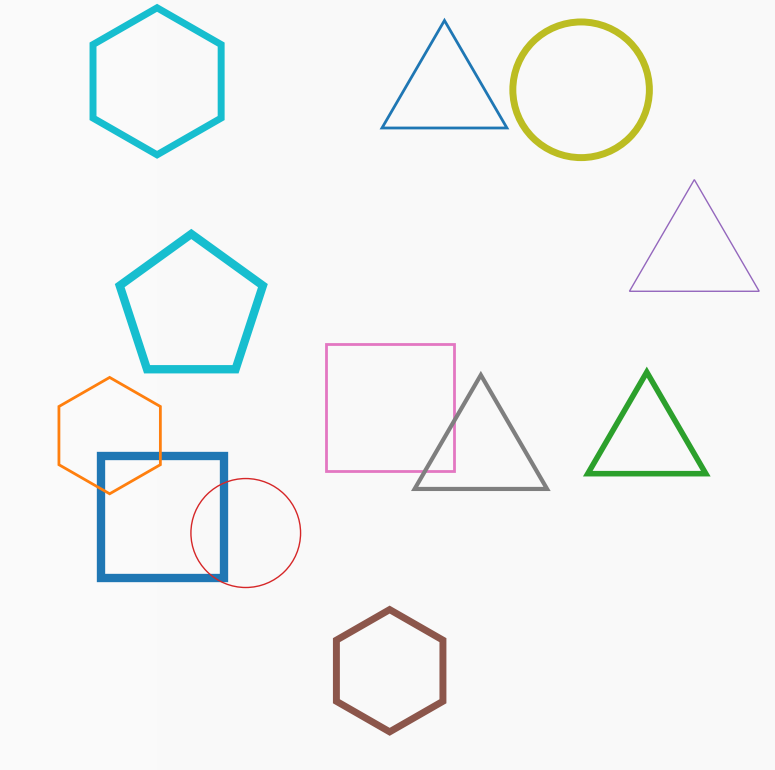[{"shape": "square", "thickness": 3, "radius": 0.39, "center": [0.21, 0.329]}, {"shape": "triangle", "thickness": 1, "radius": 0.47, "center": [0.574, 0.88]}, {"shape": "hexagon", "thickness": 1, "radius": 0.38, "center": [0.141, 0.434]}, {"shape": "triangle", "thickness": 2, "radius": 0.44, "center": [0.835, 0.429]}, {"shape": "circle", "thickness": 0.5, "radius": 0.35, "center": [0.317, 0.308]}, {"shape": "triangle", "thickness": 0.5, "radius": 0.48, "center": [0.896, 0.67]}, {"shape": "hexagon", "thickness": 2.5, "radius": 0.4, "center": [0.503, 0.129]}, {"shape": "square", "thickness": 1, "radius": 0.41, "center": [0.503, 0.47]}, {"shape": "triangle", "thickness": 1.5, "radius": 0.49, "center": [0.62, 0.414]}, {"shape": "circle", "thickness": 2.5, "radius": 0.44, "center": [0.75, 0.883]}, {"shape": "pentagon", "thickness": 3, "radius": 0.49, "center": [0.247, 0.599]}, {"shape": "hexagon", "thickness": 2.5, "radius": 0.48, "center": [0.203, 0.894]}]